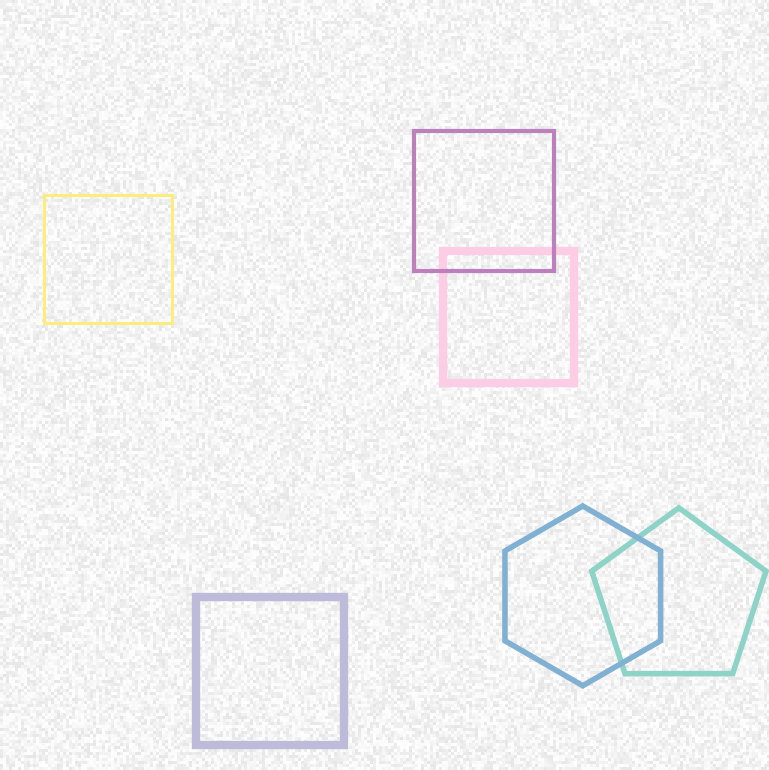[{"shape": "pentagon", "thickness": 2, "radius": 0.6, "center": [0.882, 0.221]}, {"shape": "square", "thickness": 3, "radius": 0.48, "center": [0.351, 0.128]}, {"shape": "hexagon", "thickness": 2, "radius": 0.58, "center": [0.757, 0.226]}, {"shape": "square", "thickness": 3, "radius": 0.43, "center": [0.661, 0.588]}, {"shape": "square", "thickness": 1.5, "radius": 0.45, "center": [0.628, 0.739]}, {"shape": "square", "thickness": 1, "radius": 0.41, "center": [0.14, 0.663]}]